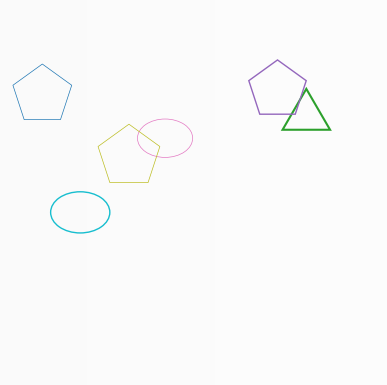[{"shape": "pentagon", "thickness": 0.5, "radius": 0.4, "center": [0.109, 0.754]}, {"shape": "triangle", "thickness": 1.5, "radius": 0.35, "center": [0.79, 0.698]}, {"shape": "pentagon", "thickness": 1, "radius": 0.39, "center": [0.716, 0.766]}, {"shape": "oval", "thickness": 0.5, "radius": 0.36, "center": [0.426, 0.641]}, {"shape": "pentagon", "thickness": 0.5, "radius": 0.42, "center": [0.333, 0.594]}, {"shape": "oval", "thickness": 1, "radius": 0.38, "center": [0.207, 0.448]}]